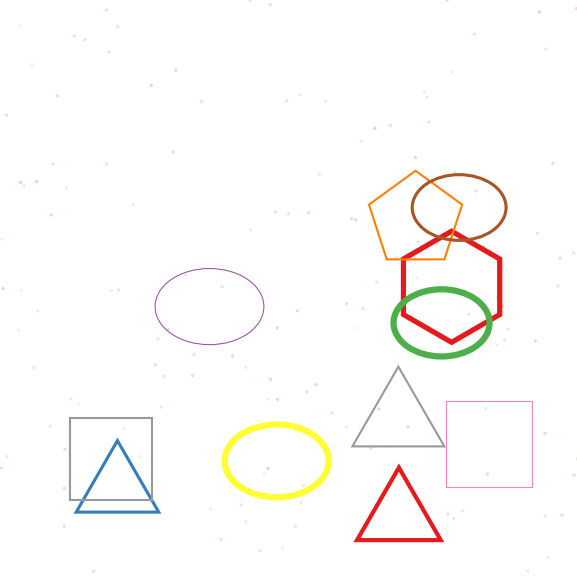[{"shape": "hexagon", "thickness": 2.5, "radius": 0.48, "center": [0.782, 0.503]}, {"shape": "triangle", "thickness": 2, "radius": 0.42, "center": [0.691, 0.106]}, {"shape": "triangle", "thickness": 1.5, "radius": 0.41, "center": [0.203, 0.154]}, {"shape": "oval", "thickness": 3, "radius": 0.42, "center": [0.765, 0.44]}, {"shape": "oval", "thickness": 0.5, "radius": 0.47, "center": [0.363, 0.468]}, {"shape": "pentagon", "thickness": 1, "radius": 0.42, "center": [0.72, 0.619]}, {"shape": "oval", "thickness": 3, "radius": 0.45, "center": [0.479, 0.201]}, {"shape": "oval", "thickness": 1.5, "radius": 0.41, "center": [0.795, 0.64]}, {"shape": "square", "thickness": 0.5, "radius": 0.37, "center": [0.847, 0.231]}, {"shape": "square", "thickness": 1, "radius": 0.36, "center": [0.193, 0.204]}, {"shape": "triangle", "thickness": 1, "radius": 0.46, "center": [0.69, 0.272]}]